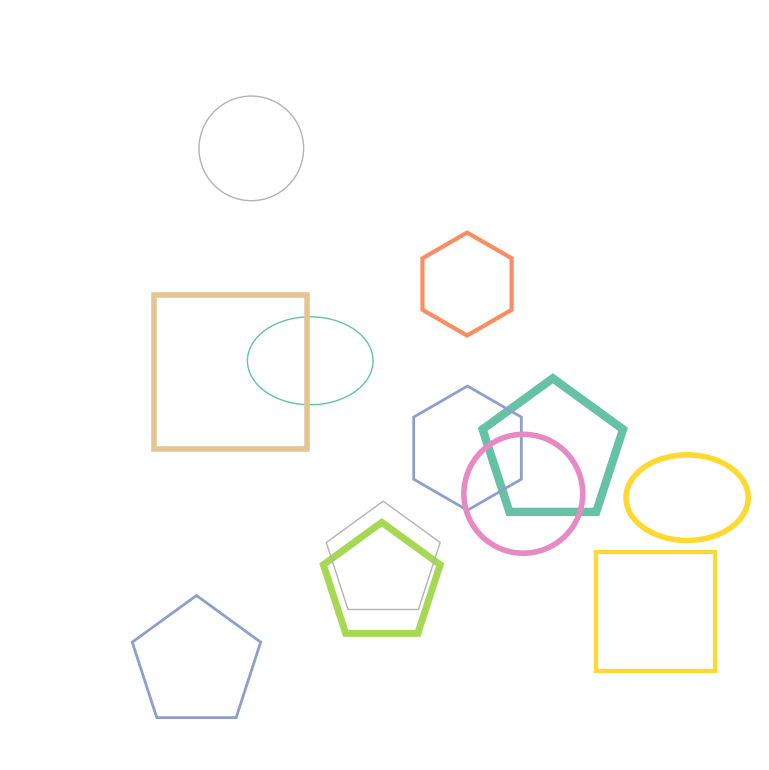[{"shape": "pentagon", "thickness": 3, "radius": 0.48, "center": [0.718, 0.413]}, {"shape": "oval", "thickness": 0.5, "radius": 0.41, "center": [0.403, 0.531]}, {"shape": "hexagon", "thickness": 1.5, "radius": 0.33, "center": [0.607, 0.631]}, {"shape": "hexagon", "thickness": 1, "radius": 0.4, "center": [0.607, 0.418]}, {"shape": "pentagon", "thickness": 1, "radius": 0.44, "center": [0.255, 0.139]}, {"shape": "circle", "thickness": 2, "radius": 0.39, "center": [0.68, 0.359]}, {"shape": "pentagon", "thickness": 2.5, "radius": 0.4, "center": [0.496, 0.242]}, {"shape": "oval", "thickness": 2, "radius": 0.4, "center": [0.892, 0.354]}, {"shape": "square", "thickness": 1.5, "radius": 0.39, "center": [0.852, 0.206]}, {"shape": "square", "thickness": 2, "radius": 0.5, "center": [0.299, 0.517]}, {"shape": "circle", "thickness": 0.5, "radius": 0.34, "center": [0.326, 0.807]}, {"shape": "pentagon", "thickness": 0.5, "radius": 0.39, "center": [0.498, 0.271]}]